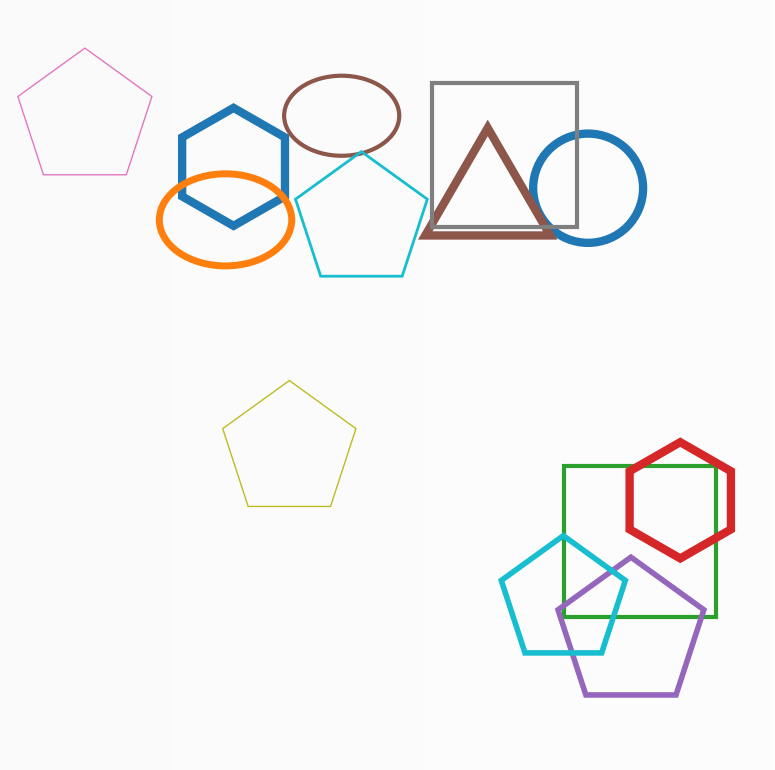[{"shape": "hexagon", "thickness": 3, "radius": 0.38, "center": [0.301, 0.783]}, {"shape": "circle", "thickness": 3, "radius": 0.35, "center": [0.759, 0.756]}, {"shape": "oval", "thickness": 2.5, "radius": 0.43, "center": [0.291, 0.714]}, {"shape": "square", "thickness": 1.5, "radius": 0.49, "center": [0.826, 0.297]}, {"shape": "hexagon", "thickness": 3, "radius": 0.38, "center": [0.878, 0.35]}, {"shape": "pentagon", "thickness": 2, "radius": 0.49, "center": [0.814, 0.177]}, {"shape": "triangle", "thickness": 3, "radius": 0.47, "center": [0.629, 0.741]}, {"shape": "oval", "thickness": 1.5, "radius": 0.37, "center": [0.441, 0.85]}, {"shape": "pentagon", "thickness": 0.5, "radius": 0.45, "center": [0.11, 0.847]}, {"shape": "square", "thickness": 1.5, "radius": 0.47, "center": [0.651, 0.799]}, {"shape": "pentagon", "thickness": 0.5, "radius": 0.45, "center": [0.373, 0.415]}, {"shape": "pentagon", "thickness": 2, "radius": 0.42, "center": [0.727, 0.22]}, {"shape": "pentagon", "thickness": 1, "radius": 0.45, "center": [0.466, 0.714]}]